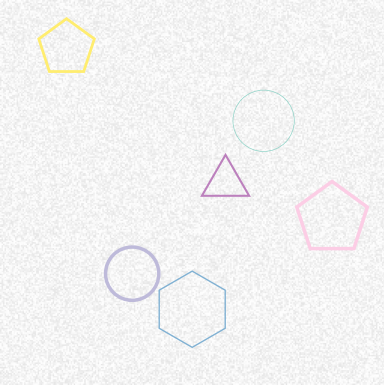[{"shape": "circle", "thickness": 0.5, "radius": 0.4, "center": [0.685, 0.686]}, {"shape": "circle", "thickness": 2.5, "radius": 0.35, "center": [0.343, 0.289]}, {"shape": "hexagon", "thickness": 1, "radius": 0.49, "center": [0.499, 0.197]}, {"shape": "pentagon", "thickness": 2.5, "radius": 0.48, "center": [0.862, 0.432]}, {"shape": "triangle", "thickness": 1.5, "radius": 0.35, "center": [0.586, 0.527]}, {"shape": "pentagon", "thickness": 2, "radius": 0.38, "center": [0.173, 0.876]}]